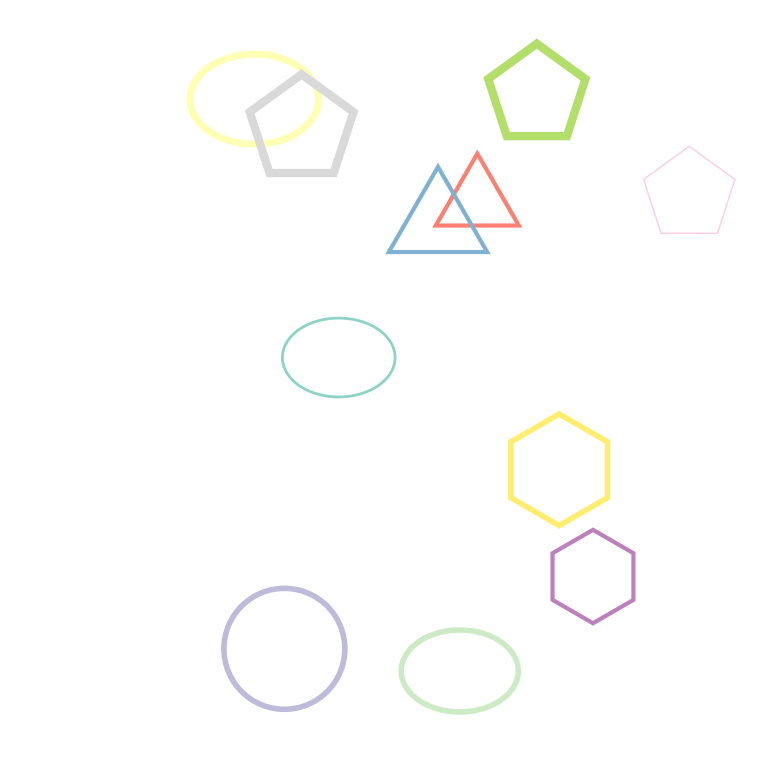[{"shape": "oval", "thickness": 1, "radius": 0.37, "center": [0.44, 0.536]}, {"shape": "oval", "thickness": 2.5, "radius": 0.42, "center": [0.33, 0.871]}, {"shape": "circle", "thickness": 2, "radius": 0.39, "center": [0.369, 0.157]}, {"shape": "triangle", "thickness": 1.5, "radius": 0.31, "center": [0.62, 0.738]}, {"shape": "triangle", "thickness": 1.5, "radius": 0.37, "center": [0.569, 0.71]}, {"shape": "pentagon", "thickness": 3, "radius": 0.33, "center": [0.697, 0.877]}, {"shape": "pentagon", "thickness": 0.5, "radius": 0.31, "center": [0.895, 0.748]}, {"shape": "pentagon", "thickness": 3, "radius": 0.35, "center": [0.392, 0.833]}, {"shape": "hexagon", "thickness": 1.5, "radius": 0.3, "center": [0.77, 0.251]}, {"shape": "oval", "thickness": 2, "radius": 0.38, "center": [0.597, 0.129]}, {"shape": "hexagon", "thickness": 2, "radius": 0.36, "center": [0.726, 0.39]}]